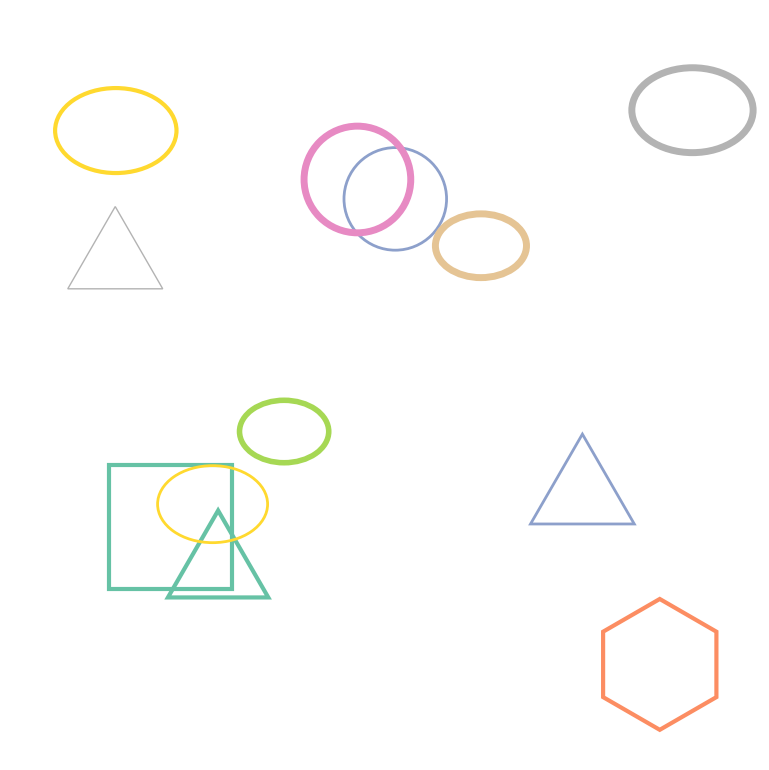[{"shape": "triangle", "thickness": 1.5, "radius": 0.38, "center": [0.283, 0.262]}, {"shape": "square", "thickness": 1.5, "radius": 0.4, "center": [0.221, 0.316]}, {"shape": "hexagon", "thickness": 1.5, "radius": 0.42, "center": [0.857, 0.137]}, {"shape": "circle", "thickness": 1, "radius": 0.33, "center": [0.513, 0.742]}, {"shape": "triangle", "thickness": 1, "radius": 0.39, "center": [0.756, 0.358]}, {"shape": "circle", "thickness": 2.5, "radius": 0.35, "center": [0.464, 0.767]}, {"shape": "oval", "thickness": 2, "radius": 0.29, "center": [0.369, 0.44]}, {"shape": "oval", "thickness": 1.5, "radius": 0.39, "center": [0.15, 0.83]}, {"shape": "oval", "thickness": 1, "radius": 0.36, "center": [0.276, 0.345]}, {"shape": "oval", "thickness": 2.5, "radius": 0.3, "center": [0.625, 0.681]}, {"shape": "oval", "thickness": 2.5, "radius": 0.39, "center": [0.899, 0.857]}, {"shape": "triangle", "thickness": 0.5, "radius": 0.36, "center": [0.15, 0.661]}]